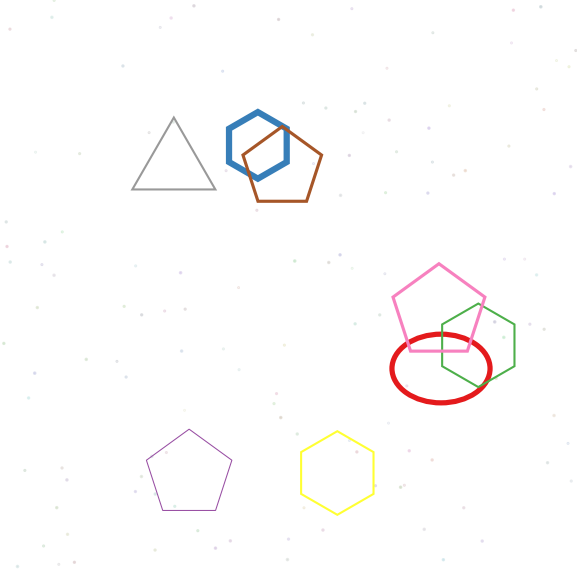[{"shape": "oval", "thickness": 2.5, "radius": 0.42, "center": [0.764, 0.361]}, {"shape": "hexagon", "thickness": 3, "radius": 0.29, "center": [0.447, 0.747]}, {"shape": "hexagon", "thickness": 1, "radius": 0.36, "center": [0.828, 0.401]}, {"shape": "pentagon", "thickness": 0.5, "radius": 0.39, "center": [0.328, 0.178]}, {"shape": "hexagon", "thickness": 1, "radius": 0.36, "center": [0.584, 0.18]}, {"shape": "pentagon", "thickness": 1.5, "radius": 0.36, "center": [0.489, 0.709]}, {"shape": "pentagon", "thickness": 1.5, "radius": 0.42, "center": [0.76, 0.459]}, {"shape": "triangle", "thickness": 1, "radius": 0.42, "center": [0.301, 0.713]}]